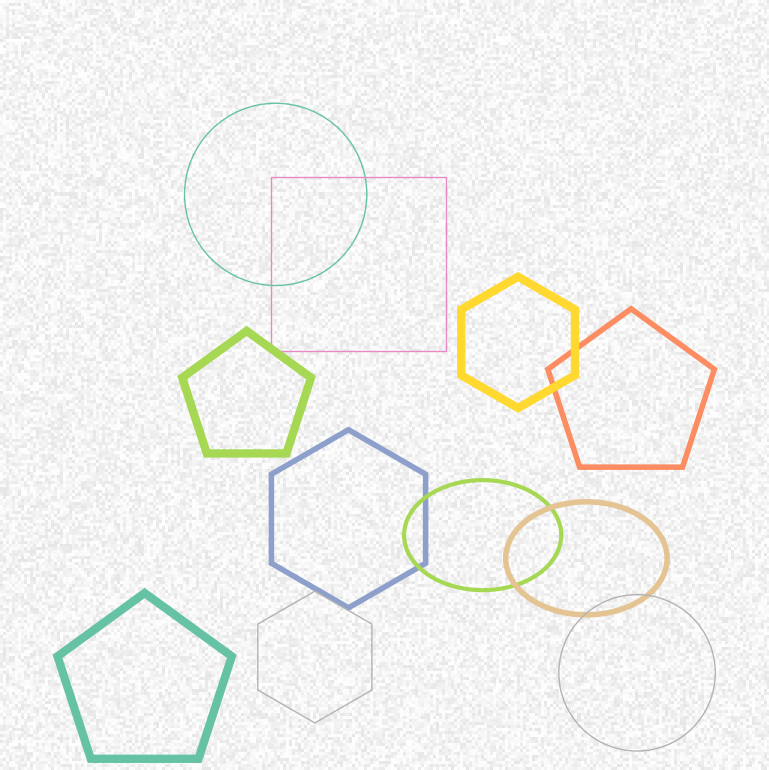[{"shape": "circle", "thickness": 0.5, "radius": 0.59, "center": [0.358, 0.748]}, {"shape": "pentagon", "thickness": 3, "radius": 0.59, "center": [0.188, 0.111]}, {"shape": "pentagon", "thickness": 2, "radius": 0.57, "center": [0.82, 0.485]}, {"shape": "hexagon", "thickness": 2, "radius": 0.58, "center": [0.453, 0.326]}, {"shape": "square", "thickness": 0.5, "radius": 0.57, "center": [0.465, 0.657]}, {"shape": "oval", "thickness": 1.5, "radius": 0.51, "center": [0.627, 0.305]}, {"shape": "pentagon", "thickness": 3, "radius": 0.44, "center": [0.32, 0.482]}, {"shape": "hexagon", "thickness": 3, "radius": 0.43, "center": [0.673, 0.555]}, {"shape": "oval", "thickness": 2, "radius": 0.52, "center": [0.762, 0.275]}, {"shape": "hexagon", "thickness": 0.5, "radius": 0.43, "center": [0.409, 0.147]}, {"shape": "circle", "thickness": 0.5, "radius": 0.51, "center": [0.827, 0.126]}]